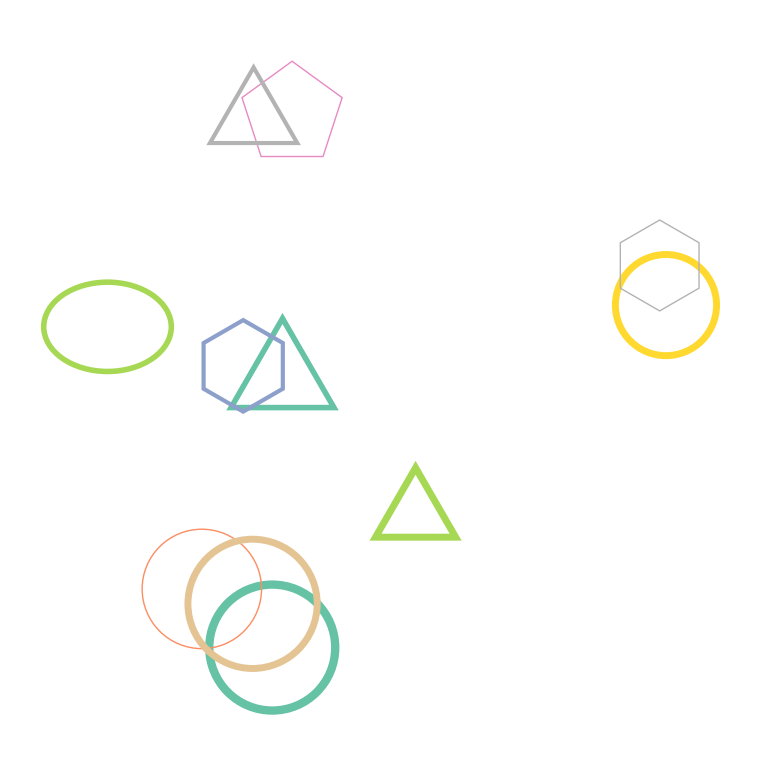[{"shape": "triangle", "thickness": 2, "radius": 0.39, "center": [0.367, 0.509]}, {"shape": "circle", "thickness": 3, "radius": 0.41, "center": [0.354, 0.159]}, {"shape": "circle", "thickness": 0.5, "radius": 0.39, "center": [0.262, 0.235]}, {"shape": "hexagon", "thickness": 1.5, "radius": 0.3, "center": [0.316, 0.525]}, {"shape": "pentagon", "thickness": 0.5, "radius": 0.34, "center": [0.379, 0.852]}, {"shape": "triangle", "thickness": 2.5, "radius": 0.3, "center": [0.54, 0.332]}, {"shape": "oval", "thickness": 2, "radius": 0.41, "center": [0.14, 0.576]}, {"shape": "circle", "thickness": 2.5, "radius": 0.33, "center": [0.865, 0.604]}, {"shape": "circle", "thickness": 2.5, "radius": 0.42, "center": [0.328, 0.216]}, {"shape": "hexagon", "thickness": 0.5, "radius": 0.3, "center": [0.857, 0.655]}, {"shape": "triangle", "thickness": 1.5, "radius": 0.33, "center": [0.329, 0.847]}]